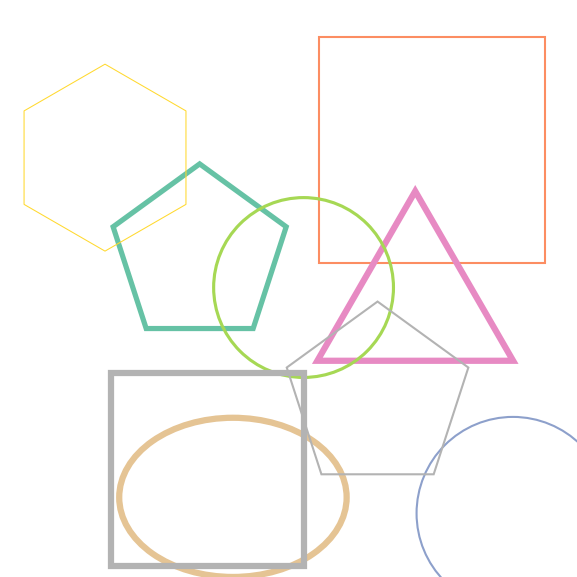[{"shape": "pentagon", "thickness": 2.5, "radius": 0.79, "center": [0.346, 0.558]}, {"shape": "square", "thickness": 1, "radius": 0.98, "center": [0.748, 0.739]}, {"shape": "circle", "thickness": 1, "radius": 0.83, "center": [0.888, 0.11]}, {"shape": "triangle", "thickness": 3, "radius": 0.98, "center": [0.719, 0.472]}, {"shape": "circle", "thickness": 1.5, "radius": 0.78, "center": [0.526, 0.501]}, {"shape": "hexagon", "thickness": 0.5, "radius": 0.81, "center": [0.182, 0.726]}, {"shape": "oval", "thickness": 3, "radius": 0.98, "center": [0.403, 0.138]}, {"shape": "square", "thickness": 3, "radius": 0.83, "center": [0.359, 0.187]}, {"shape": "pentagon", "thickness": 1, "radius": 0.83, "center": [0.654, 0.312]}]